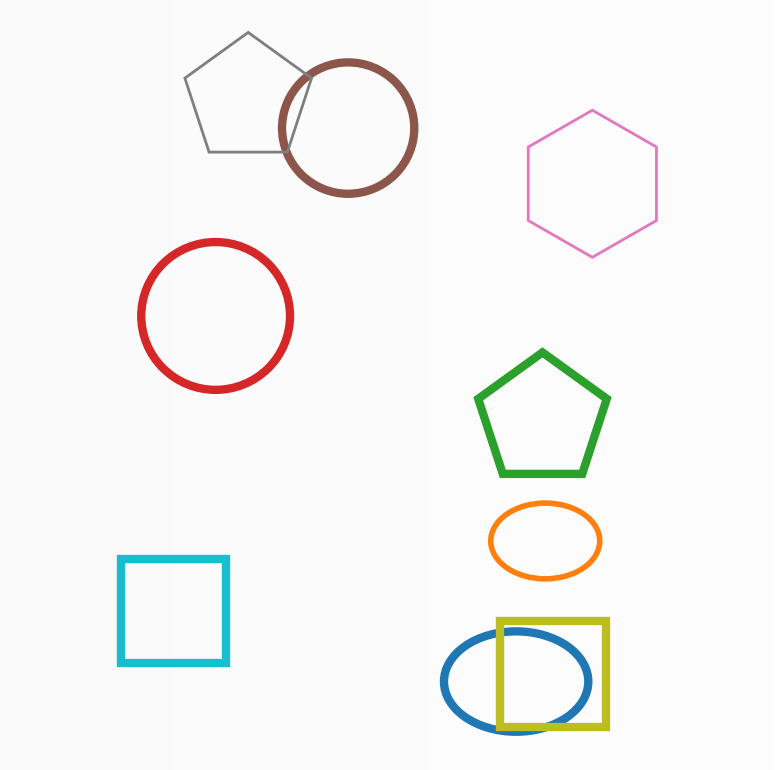[{"shape": "oval", "thickness": 3, "radius": 0.47, "center": [0.666, 0.115]}, {"shape": "oval", "thickness": 2, "radius": 0.35, "center": [0.704, 0.297]}, {"shape": "pentagon", "thickness": 3, "radius": 0.44, "center": [0.7, 0.455]}, {"shape": "circle", "thickness": 3, "radius": 0.48, "center": [0.278, 0.59]}, {"shape": "circle", "thickness": 3, "radius": 0.43, "center": [0.449, 0.834]}, {"shape": "hexagon", "thickness": 1, "radius": 0.48, "center": [0.764, 0.761]}, {"shape": "pentagon", "thickness": 1, "radius": 0.43, "center": [0.32, 0.872]}, {"shape": "square", "thickness": 3, "radius": 0.34, "center": [0.713, 0.125]}, {"shape": "square", "thickness": 3, "radius": 0.34, "center": [0.224, 0.207]}]